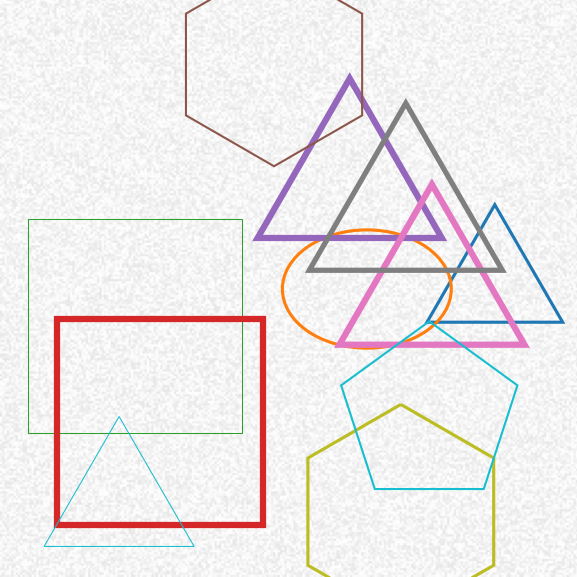[{"shape": "triangle", "thickness": 1.5, "radius": 0.68, "center": [0.857, 0.509]}, {"shape": "oval", "thickness": 1.5, "radius": 0.73, "center": [0.635, 0.499]}, {"shape": "square", "thickness": 0.5, "radius": 0.93, "center": [0.234, 0.435]}, {"shape": "square", "thickness": 3, "radius": 0.89, "center": [0.278, 0.269]}, {"shape": "triangle", "thickness": 3, "radius": 0.92, "center": [0.606, 0.679]}, {"shape": "hexagon", "thickness": 1, "radius": 0.88, "center": [0.475, 0.887]}, {"shape": "triangle", "thickness": 3, "radius": 0.93, "center": [0.748, 0.495]}, {"shape": "triangle", "thickness": 2.5, "radius": 0.96, "center": [0.703, 0.628]}, {"shape": "hexagon", "thickness": 1.5, "radius": 0.93, "center": [0.694, 0.113]}, {"shape": "pentagon", "thickness": 1, "radius": 0.8, "center": [0.743, 0.282]}, {"shape": "triangle", "thickness": 0.5, "radius": 0.75, "center": [0.206, 0.128]}]